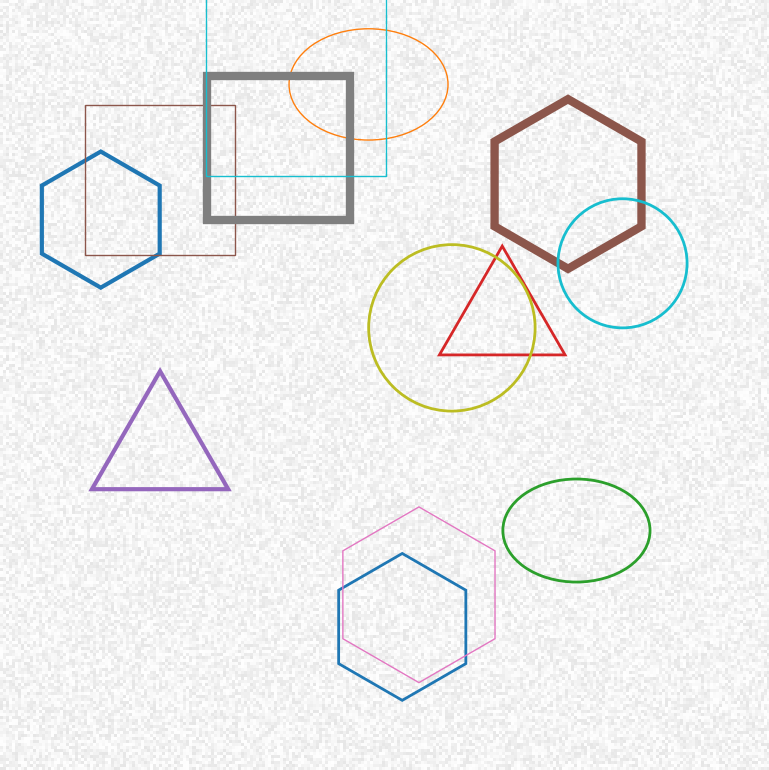[{"shape": "hexagon", "thickness": 1, "radius": 0.48, "center": [0.522, 0.186]}, {"shape": "hexagon", "thickness": 1.5, "radius": 0.44, "center": [0.131, 0.715]}, {"shape": "oval", "thickness": 0.5, "radius": 0.52, "center": [0.479, 0.89]}, {"shape": "oval", "thickness": 1, "radius": 0.48, "center": [0.749, 0.311]}, {"shape": "triangle", "thickness": 1, "radius": 0.47, "center": [0.652, 0.586]}, {"shape": "triangle", "thickness": 1.5, "radius": 0.51, "center": [0.208, 0.416]}, {"shape": "square", "thickness": 0.5, "radius": 0.49, "center": [0.208, 0.767]}, {"shape": "hexagon", "thickness": 3, "radius": 0.55, "center": [0.738, 0.761]}, {"shape": "hexagon", "thickness": 0.5, "radius": 0.57, "center": [0.544, 0.228]}, {"shape": "square", "thickness": 3, "radius": 0.47, "center": [0.362, 0.808]}, {"shape": "circle", "thickness": 1, "radius": 0.54, "center": [0.587, 0.574]}, {"shape": "circle", "thickness": 1, "radius": 0.42, "center": [0.808, 0.658]}, {"shape": "square", "thickness": 0.5, "radius": 0.58, "center": [0.384, 0.888]}]